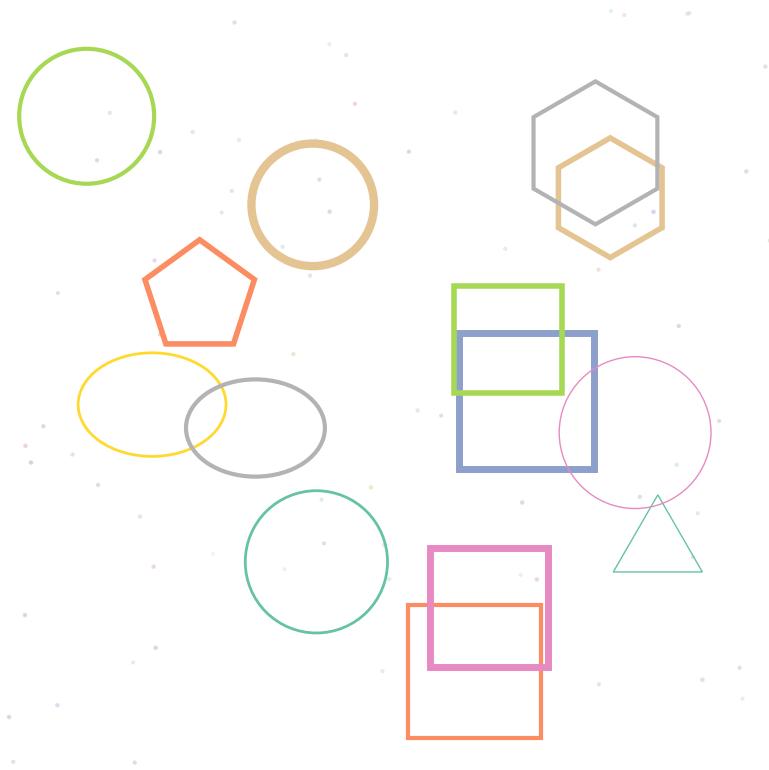[{"shape": "triangle", "thickness": 0.5, "radius": 0.33, "center": [0.854, 0.291]}, {"shape": "circle", "thickness": 1, "radius": 0.46, "center": [0.411, 0.27]}, {"shape": "square", "thickness": 1.5, "radius": 0.43, "center": [0.617, 0.127]}, {"shape": "pentagon", "thickness": 2, "radius": 0.37, "center": [0.259, 0.614]}, {"shape": "square", "thickness": 2.5, "radius": 0.44, "center": [0.684, 0.479]}, {"shape": "circle", "thickness": 0.5, "radius": 0.49, "center": [0.825, 0.438]}, {"shape": "square", "thickness": 2.5, "radius": 0.38, "center": [0.635, 0.211]}, {"shape": "circle", "thickness": 1.5, "radius": 0.44, "center": [0.113, 0.849]}, {"shape": "square", "thickness": 2, "radius": 0.35, "center": [0.66, 0.559]}, {"shape": "oval", "thickness": 1, "radius": 0.48, "center": [0.198, 0.475]}, {"shape": "hexagon", "thickness": 2, "radius": 0.39, "center": [0.793, 0.743]}, {"shape": "circle", "thickness": 3, "radius": 0.4, "center": [0.406, 0.734]}, {"shape": "hexagon", "thickness": 1.5, "radius": 0.46, "center": [0.773, 0.801]}, {"shape": "oval", "thickness": 1.5, "radius": 0.45, "center": [0.332, 0.444]}]